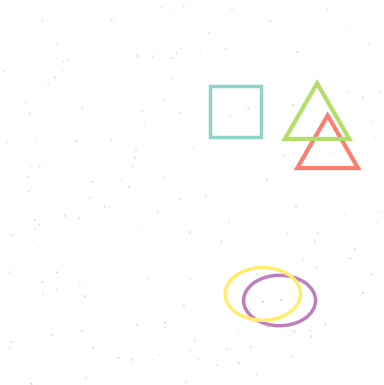[{"shape": "square", "thickness": 2.5, "radius": 0.34, "center": [0.611, 0.71]}, {"shape": "triangle", "thickness": 3, "radius": 0.46, "center": [0.851, 0.609]}, {"shape": "triangle", "thickness": 3, "radius": 0.48, "center": [0.824, 0.687]}, {"shape": "oval", "thickness": 2.5, "radius": 0.47, "center": [0.726, 0.219]}, {"shape": "oval", "thickness": 2.5, "radius": 0.49, "center": [0.683, 0.237]}]